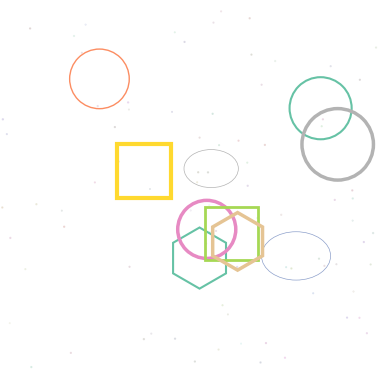[{"shape": "circle", "thickness": 1.5, "radius": 0.4, "center": [0.833, 0.719]}, {"shape": "hexagon", "thickness": 1.5, "radius": 0.4, "center": [0.518, 0.33]}, {"shape": "circle", "thickness": 1, "radius": 0.39, "center": [0.258, 0.795]}, {"shape": "oval", "thickness": 0.5, "radius": 0.45, "center": [0.769, 0.335]}, {"shape": "circle", "thickness": 2.5, "radius": 0.38, "center": [0.537, 0.404]}, {"shape": "square", "thickness": 2, "radius": 0.34, "center": [0.601, 0.394]}, {"shape": "square", "thickness": 3, "radius": 0.35, "center": [0.373, 0.556]}, {"shape": "hexagon", "thickness": 2.5, "radius": 0.37, "center": [0.617, 0.373]}, {"shape": "oval", "thickness": 0.5, "radius": 0.35, "center": [0.549, 0.562]}, {"shape": "circle", "thickness": 2.5, "radius": 0.46, "center": [0.877, 0.625]}]